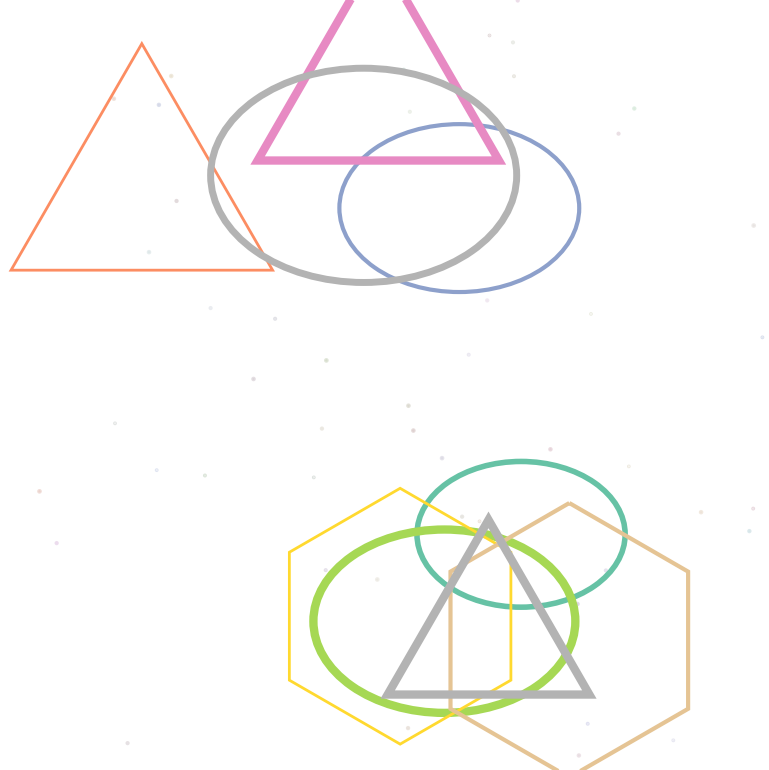[{"shape": "oval", "thickness": 2, "radius": 0.68, "center": [0.677, 0.306]}, {"shape": "triangle", "thickness": 1, "radius": 0.98, "center": [0.184, 0.747]}, {"shape": "oval", "thickness": 1.5, "radius": 0.78, "center": [0.597, 0.73]}, {"shape": "triangle", "thickness": 3, "radius": 0.9, "center": [0.491, 0.882]}, {"shape": "oval", "thickness": 3, "radius": 0.85, "center": [0.577, 0.193]}, {"shape": "hexagon", "thickness": 1, "radius": 0.83, "center": [0.52, 0.2]}, {"shape": "hexagon", "thickness": 1.5, "radius": 0.89, "center": [0.739, 0.169]}, {"shape": "oval", "thickness": 2.5, "radius": 0.99, "center": [0.472, 0.772]}, {"shape": "triangle", "thickness": 3, "radius": 0.76, "center": [0.634, 0.174]}]